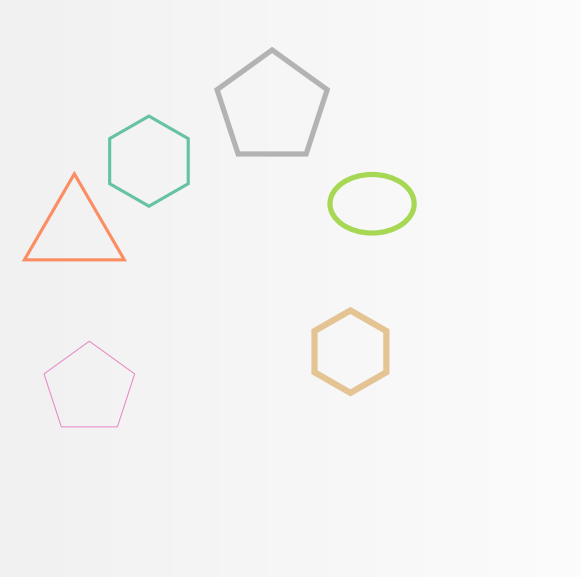[{"shape": "hexagon", "thickness": 1.5, "radius": 0.39, "center": [0.256, 0.72]}, {"shape": "triangle", "thickness": 1.5, "radius": 0.5, "center": [0.128, 0.599]}, {"shape": "pentagon", "thickness": 0.5, "radius": 0.41, "center": [0.154, 0.326]}, {"shape": "oval", "thickness": 2.5, "radius": 0.36, "center": [0.64, 0.646]}, {"shape": "hexagon", "thickness": 3, "radius": 0.36, "center": [0.603, 0.39]}, {"shape": "pentagon", "thickness": 2.5, "radius": 0.5, "center": [0.468, 0.813]}]